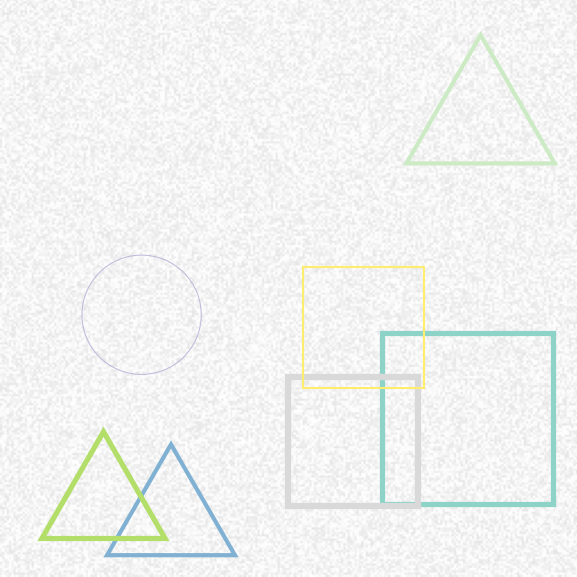[{"shape": "square", "thickness": 2.5, "radius": 0.74, "center": [0.809, 0.274]}, {"shape": "circle", "thickness": 0.5, "radius": 0.52, "center": [0.245, 0.454]}, {"shape": "triangle", "thickness": 2, "radius": 0.64, "center": [0.296, 0.102]}, {"shape": "triangle", "thickness": 2.5, "radius": 0.62, "center": [0.179, 0.128]}, {"shape": "square", "thickness": 3, "radius": 0.56, "center": [0.611, 0.234]}, {"shape": "triangle", "thickness": 2, "radius": 0.74, "center": [0.832, 0.79]}, {"shape": "square", "thickness": 1, "radius": 0.52, "center": [0.63, 0.432]}]